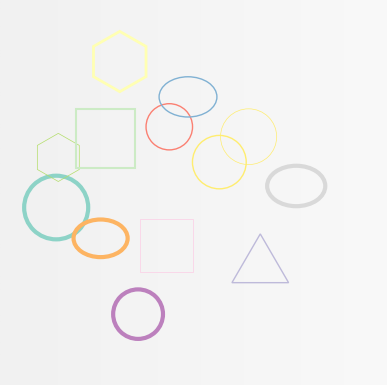[{"shape": "circle", "thickness": 3, "radius": 0.41, "center": [0.145, 0.461]}, {"shape": "hexagon", "thickness": 2, "radius": 0.39, "center": [0.309, 0.84]}, {"shape": "triangle", "thickness": 1, "radius": 0.42, "center": [0.672, 0.308]}, {"shape": "circle", "thickness": 1, "radius": 0.3, "center": [0.437, 0.671]}, {"shape": "oval", "thickness": 1, "radius": 0.37, "center": [0.485, 0.748]}, {"shape": "oval", "thickness": 3, "radius": 0.35, "center": [0.26, 0.381]}, {"shape": "hexagon", "thickness": 0.5, "radius": 0.31, "center": [0.15, 0.591]}, {"shape": "square", "thickness": 0.5, "radius": 0.34, "center": [0.429, 0.362]}, {"shape": "oval", "thickness": 3, "radius": 0.38, "center": [0.764, 0.517]}, {"shape": "circle", "thickness": 3, "radius": 0.32, "center": [0.356, 0.184]}, {"shape": "square", "thickness": 1.5, "radius": 0.38, "center": [0.272, 0.64]}, {"shape": "circle", "thickness": 1, "radius": 0.35, "center": [0.566, 0.579]}, {"shape": "circle", "thickness": 0.5, "radius": 0.36, "center": [0.642, 0.645]}]